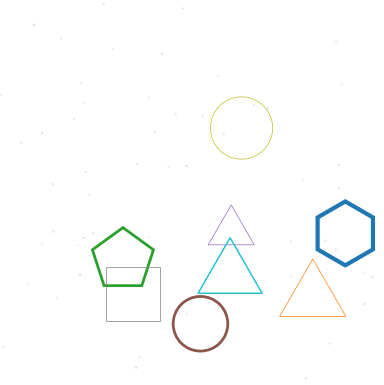[{"shape": "hexagon", "thickness": 3, "radius": 0.41, "center": [0.897, 0.394]}, {"shape": "triangle", "thickness": 0.5, "radius": 0.5, "center": [0.812, 0.228]}, {"shape": "pentagon", "thickness": 2, "radius": 0.42, "center": [0.319, 0.325]}, {"shape": "triangle", "thickness": 0.5, "radius": 0.35, "center": [0.601, 0.399]}, {"shape": "circle", "thickness": 2, "radius": 0.35, "center": [0.521, 0.159]}, {"shape": "square", "thickness": 0.5, "radius": 0.35, "center": [0.346, 0.237]}, {"shape": "circle", "thickness": 0.5, "radius": 0.4, "center": [0.627, 0.668]}, {"shape": "triangle", "thickness": 1, "radius": 0.48, "center": [0.598, 0.286]}]